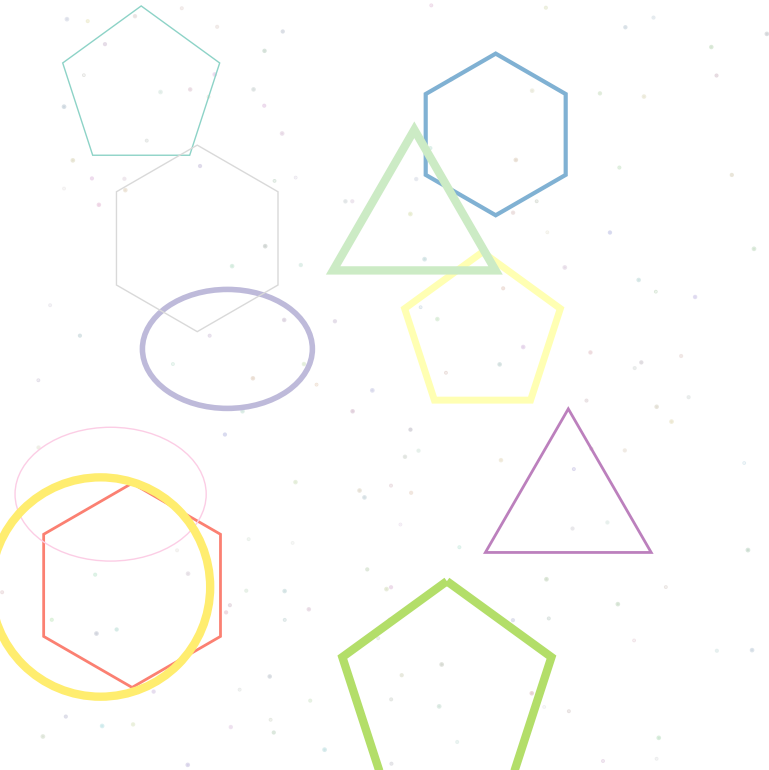[{"shape": "pentagon", "thickness": 0.5, "radius": 0.54, "center": [0.183, 0.885]}, {"shape": "pentagon", "thickness": 2.5, "radius": 0.53, "center": [0.627, 0.566]}, {"shape": "oval", "thickness": 2, "radius": 0.55, "center": [0.295, 0.547]}, {"shape": "hexagon", "thickness": 1, "radius": 0.66, "center": [0.172, 0.24]}, {"shape": "hexagon", "thickness": 1.5, "radius": 0.52, "center": [0.644, 0.825]}, {"shape": "pentagon", "thickness": 3, "radius": 0.71, "center": [0.58, 0.102]}, {"shape": "oval", "thickness": 0.5, "radius": 0.62, "center": [0.144, 0.358]}, {"shape": "hexagon", "thickness": 0.5, "radius": 0.61, "center": [0.256, 0.69]}, {"shape": "triangle", "thickness": 1, "radius": 0.62, "center": [0.738, 0.345]}, {"shape": "triangle", "thickness": 3, "radius": 0.61, "center": [0.538, 0.71]}, {"shape": "circle", "thickness": 3, "radius": 0.71, "center": [0.131, 0.238]}]